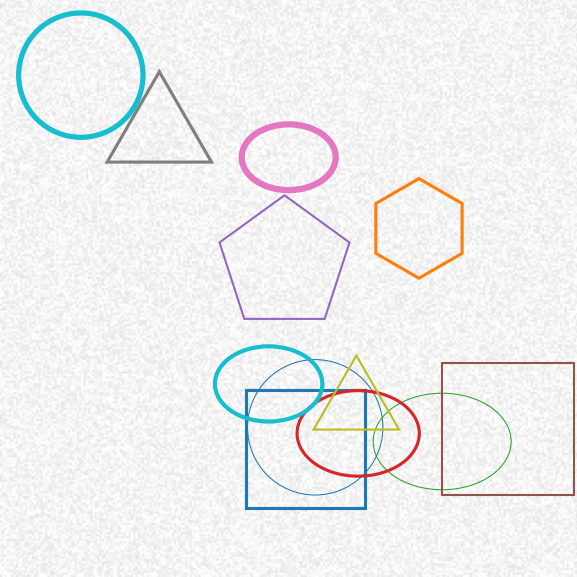[{"shape": "circle", "thickness": 0.5, "radius": 0.59, "center": [0.546, 0.259]}, {"shape": "square", "thickness": 1.5, "radius": 0.51, "center": [0.529, 0.221]}, {"shape": "hexagon", "thickness": 1.5, "radius": 0.43, "center": [0.725, 0.604]}, {"shape": "oval", "thickness": 0.5, "radius": 0.6, "center": [0.766, 0.235]}, {"shape": "oval", "thickness": 1.5, "radius": 0.53, "center": [0.62, 0.249]}, {"shape": "pentagon", "thickness": 1, "radius": 0.59, "center": [0.493, 0.543]}, {"shape": "square", "thickness": 1, "radius": 0.57, "center": [0.88, 0.257]}, {"shape": "oval", "thickness": 3, "radius": 0.41, "center": [0.5, 0.727]}, {"shape": "triangle", "thickness": 1.5, "radius": 0.52, "center": [0.276, 0.771]}, {"shape": "triangle", "thickness": 1, "radius": 0.43, "center": [0.617, 0.298]}, {"shape": "circle", "thickness": 2.5, "radius": 0.54, "center": [0.14, 0.869]}, {"shape": "oval", "thickness": 2, "radius": 0.47, "center": [0.465, 0.334]}]